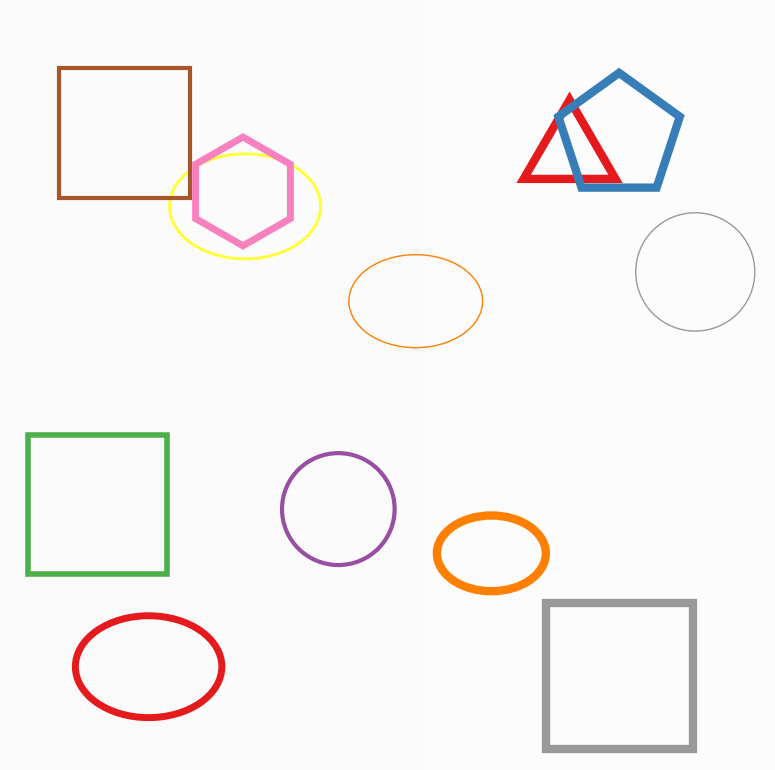[{"shape": "triangle", "thickness": 3, "radius": 0.34, "center": [0.735, 0.802]}, {"shape": "oval", "thickness": 2.5, "radius": 0.47, "center": [0.192, 0.134]}, {"shape": "pentagon", "thickness": 3, "radius": 0.41, "center": [0.799, 0.823]}, {"shape": "square", "thickness": 2, "radius": 0.45, "center": [0.126, 0.345]}, {"shape": "circle", "thickness": 1.5, "radius": 0.36, "center": [0.437, 0.339]}, {"shape": "oval", "thickness": 3, "radius": 0.35, "center": [0.634, 0.281]}, {"shape": "oval", "thickness": 0.5, "radius": 0.43, "center": [0.536, 0.609]}, {"shape": "oval", "thickness": 1, "radius": 0.49, "center": [0.316, 0.732]}, {"shape": "square", "thickness": 1.5, "radius": 0.42, "center": [0.161, 0.827]}, {"shape": "hexagon", "thickness": 2.5, "radius": 0.35, "center": [0.314, 0.751]}, {"shape": "circle", "thickness": 0.5, "radius": 0.38, "center": [0.897, 0.647]}, {"shape": "square", "thickness": 3, "radius": 0.47, "center": [0.799, 0.122]}]